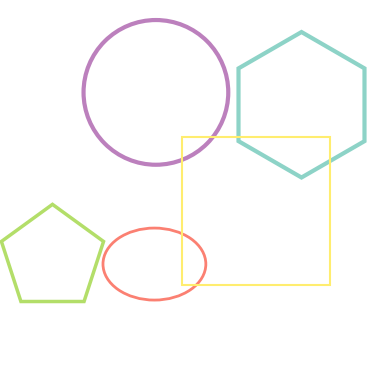[{"shape": "hexagon", "thickness": 3, "radius": 0.94, "center": [0.783, 0.728]}, {"shape": "oval", "thickness": 2, "radius": 0.67, "center": [0.401, 0.314]}, {"shape": "pentagon", "thickness": 2.5, "radius": 0.7, "center": [0.136, 0.33]}, {"shape": "circle", "thickness": 3, "radius": 0.94, "center": [0.405, 0.76]}, {"shape": "square", "thickness": 1.5, "radius": 0.96, "center": [0.665, 0.451]}]